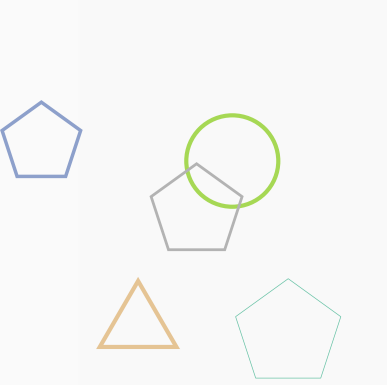[{"shape": "pentagon", "thickness": 0.5, "radius": 0.71, "center": [0.744, 0.133]}, {"shape": "pentagon", "thickness": 2.5, "radius": 0.53, "center": [0.107, 0.628]}, {"shape": "circle", "thickness": 3, "radius": 0.59, "center": [0.599, 0.582]}, {"shape": "triangle", "thickness": 3, "radius": 0.57, "center": [0.356, 0.156]}, {"shape": "pentagon", "thickness": 2, "radius": 0.62, "center": [0.507, 0.451]}]